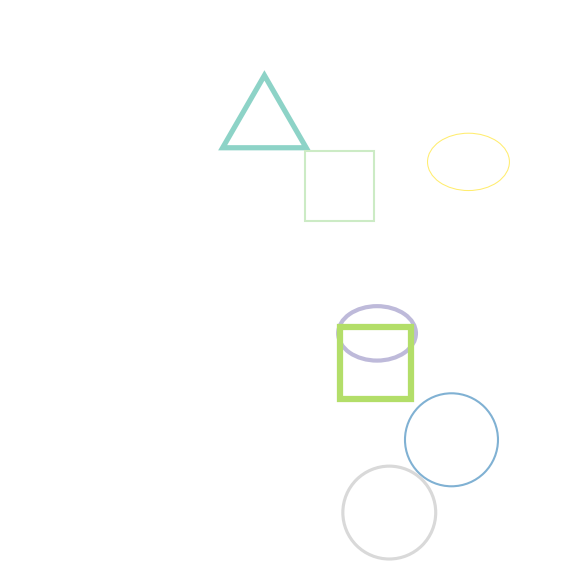[{"shape": "triangle", "thickness": 2.5, "radius": 0.42, "center": [0.458, 0.785]}, {"shape": "oval", "thickness": 2, "radius": 0.34, "center": [0.653, 0.422]}, {"shape": "circle", "thickness": 1, "radius": 0.4, "center": [0.782, 0.238]}, {"shape": "square", "thickness": 3, "radius": 0.31, "center": [0.65, 0.371]}, {"shape": "circle", "thickness": 1.5, "radius": 0.4, "center": [0.674, 0.112]}, {"shape": "square", "thickness": 1, "radius": 0.3, "center": [0.588, 0.677]}, {"shape": "oval", "thickness": 0.5, "radius": 0.35, "center": [0.811, 0.719]}]